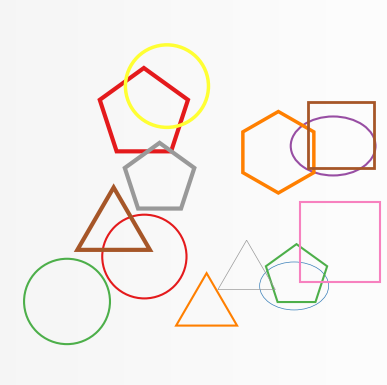[{"shape": "circle", "thickness": 1.5, "radius": 0.54, "center": [0.373, 0.334]}, {"shape": "pentagon", "thickness": 3, "radius": 0.6, "center": [0.371, 0.704]}, {"shape": "oval", "thickness": 0.5, "radius": 0.45, "center": [0.759, 0.257]}, {"shape": "circle", "thickness": 1.5, "radius": 0.55, "center": [0.173, 0.217]}, {"shape": "pentagon", "thickness": 1.5, "radius": 0.42, "center": [0.765, 0.283]}, {"shape": "oval", "thickness": 1.5, "radius": 0.55, "center": [0.86, 0.621]}, {"shape": "triangle", "thickness": 1.5, "radius": 0.45, "center": [0.533, 0.2]}, {"shape": "hexagon", "thickness": 2.5, "radius": 0.53, "center": [0.718, 0.605]}, {"shape": "circle", "thickness": 2.5, "radius": 0.54, "center": [0.431, 0.776]}, {"shape": "square", "thickness": 2, "radius": 0.43, "center": [0.881, 0.649]}, {"shape": "triangle", "thickness": 3, "radius": 0.54, "center": [0.293, 0.405]}, {"shape": "square", "thickness": 1.5, "radius": 0.52, "center": [0.877, 0.372]}, {"shape": "pentagon", "thickness": 3, "radius": 0.47, "center": [0.412, 0.535]}, {"shape": "triangle", "thickness": 0.5, "radius": 0.43, "center": [0.636, 0.291]}]